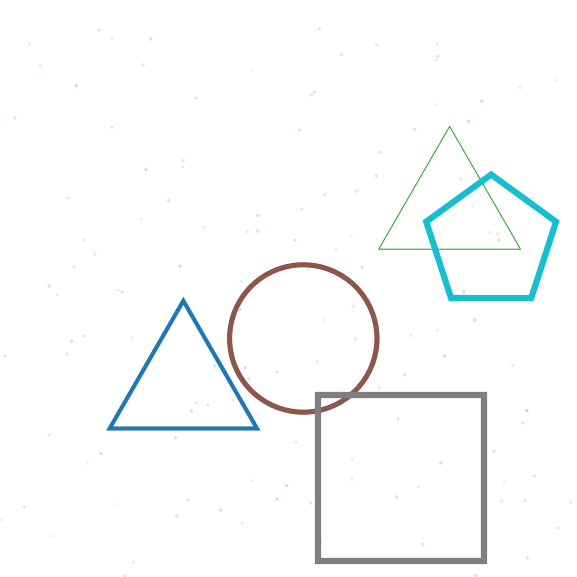[{"shape": "triangle", "thickness": 2, "radius": 0.74, "center": [0.317, 0.331]}, {"shape": "triangle", "thickness": 0.5, "radius": 0.71, "center": [0.779, 0.638]}, {"shape": "circle", "thickness": 2.5, "radius": 0.64, "center": [0.525, 0.413]}, {"shape": "square", "thickness": 3, "radius": 0.72, "center": [0.695, 0.171]}, {"shape": "pentagon", "thickness": 3, "radius": 0.59, "center": [0.85, 0.579]}]